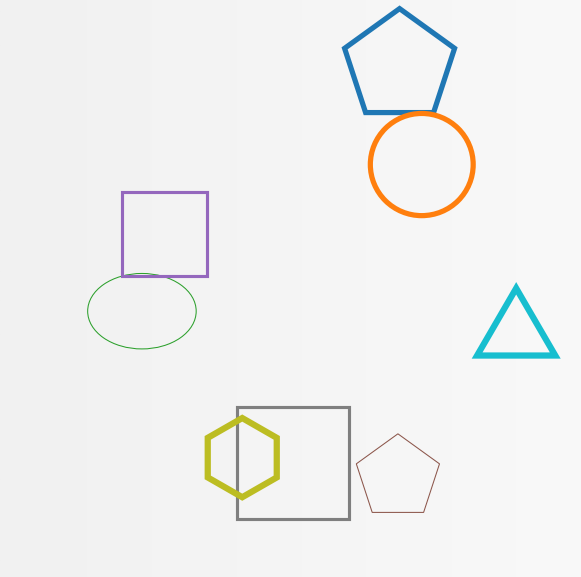[{"shape": "pentagon", "thickness": 2.5, "radius": 0.5, "center": [0.687, 0.885]}, {"shape": "circle", "thickness": 2.5, "radius": 0.44, "center": [0.726, 0.714]}, {"shape": "oval", "thickness": 0.5, "radius": 0.47, "center": [0.244, 0.46]}, {"shape": "square", "thickness": 1.5, "radius": 0.37, "center": [0.284, 0.594]}, {"shape": "pentagon", "thickness": 0.5, "radius": 0.38, "center": [0.685, 0.173]}, {"shape": "square", "thickness": 1.5, "radius": 0.48, "center": [0.504, 0.198]}, {"shape": "hexagon", "thickness": 3, "radius": 0.34, "center": [0.417, 0.207]}, {"shape": "triangle", "thickness": 3, "radius": 0.39, "center": [0.888, 0.422]}]